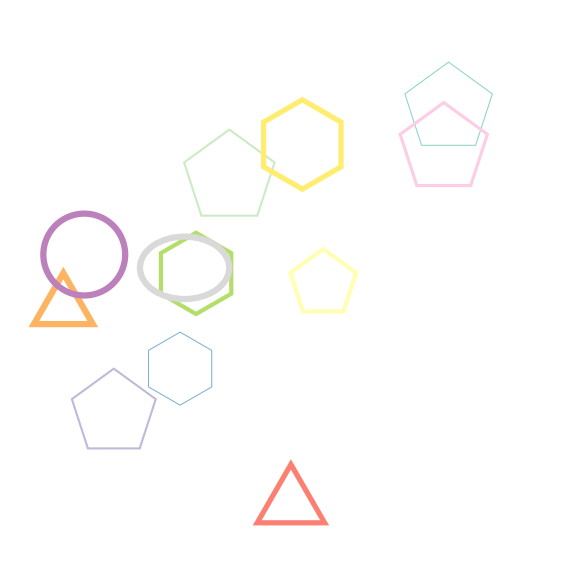[{"shape": "pentagon", "thickness": 0.5, "radius": 0.4, "center": [0.777, 0.812]}, {"shape": "pentagon", "thickness": 2, "radius": 0.3, "center": [0.56, 0.508]}, {"shape": "pentagon", "thickness": 1, "radius": 0.38, "center": [0.197, 0.284]}, {"shape": "triangle", "thickness": 2.5, "radius": 0.34, "center": [0.504, 0.128]}, {"shape": "hexagon", "thickness": 0.5, "radius": 0.32, "center": [0.312, 0.361]}, {"shape": "triangle", "thickness": 3, "radius": 0.29, "center": [0.11, 0.467]}, {"shape": "hexagon", "thickness": 2, "radius": 0.35, "center": [0.34, 0.526]}, {"shape": "pentagon", "thickness": 1.5, "radius": 0.4, "center": [0.768, 0.742]}, {"shape": "oval", "thickness": 3, "radius": 0.39, "center": [0.32, 0.535]}, {"shape": "circle", "thickness": 3, "radius": 0.35, "center": [0.146, 0.558]}, {"shape": "pentagon", "thickness": 1, "radius": 0.41, "center": [0.397, 0.692]}, {"shape": "hexagon", "thickness": 2.5, "radius": 0.39, "center": [0.524, 0.749]}]